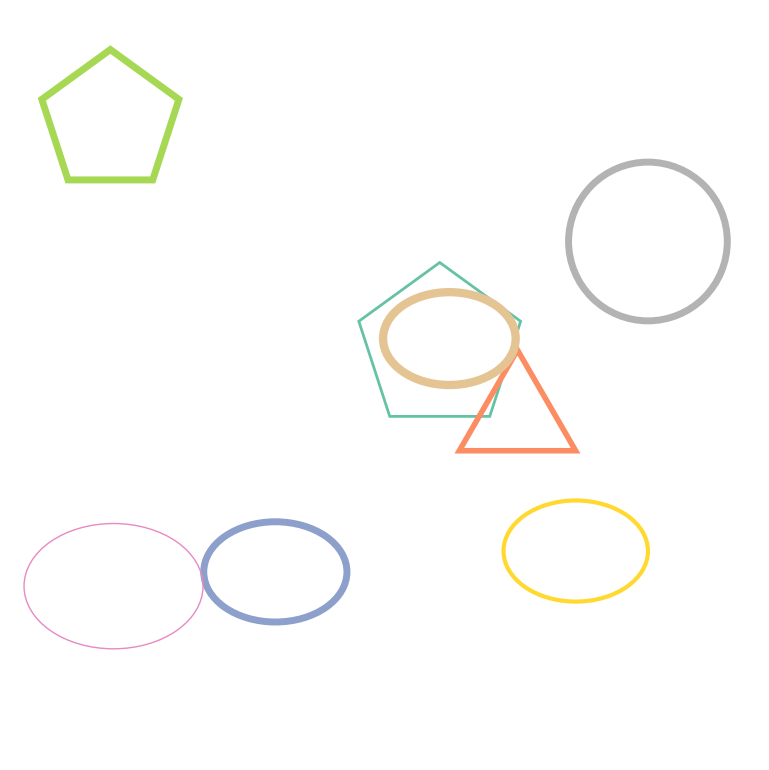[{"shape": "pentagon", "thickness": 1, "radius": 0.55, "center": [0.571, 0.549]}, {"shape": "triangle", "thickness": 2, "radius": 0.44, "center": [0.672, 0.458]}, {"shape": "oval", "thickness": 2.5, "radius": 0.46, "center": [0.358, 0.257]}, {"shape": "oval", "thickness": 0.5, "radius": 0.58, "center": [0.147, 0.239]}, {"shape": "pentagon", "thickness": 2.5, "radius": 0.47, "center": [0.143, 0.842]}, {"shape": "oval", "thickness": 1.5, "radius": 0.47, "center": [0.748, 0.284]}, {"shape": "oval", "thickness": 3, "radius": 0.43, "center": [0.584, 0.56]}, {"shape": "circle", "thickness": 2.5, "radius": 0.52, "center": [0.841, 0.686]}]